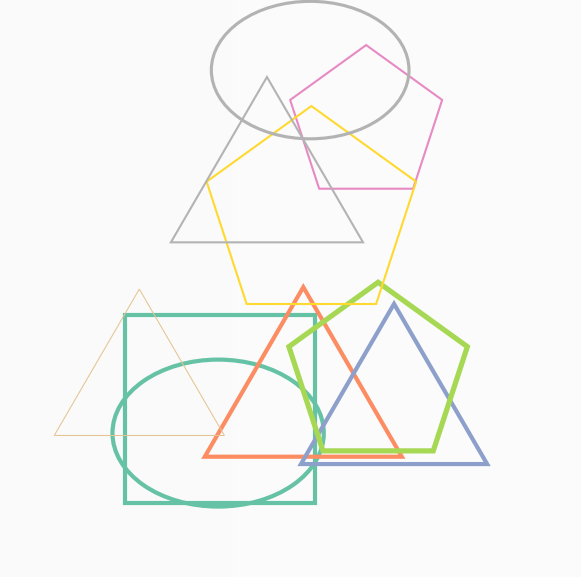[{"shape": "square", "thickness": 2, "radius": 0.82, "center": [0.379, 0.291]}, {"shape": "oval", "thickness": 2, "radius": 0.91, "center": [0.375, 0.249]}, {"shape": "triangle", "thickness": 2, "radius": 0.98, "center": [0.522, 0.306]}, {"shape": "triangle", "thickness": 2, "radius": 0.92, "center": [0.678, 0.288]}, {"shape": "pentagon", "thickness": 1, "radius": 0.69, "center": [0.63, 0.784]}, {"shape": "pentagon", "thickness": 2.5, "radius": 0.81, "center": [0.651, 0.349]}, {"shape": "pentagon", "thickness": 1, "radius": 0.95, "center": [0.536, 0.626]}, {"shape": "triangle", "thickness": 0.5, "radius": 0.84, "center": [0.24, 0.33]}, {"shape": "oval", "thickness": 1.5, "radius": 0.85, "center": [0.534, 0.878]}, {"shape": "triangle", "thickness": 1, "radius": 0.95, "center": [0.459, 0.675]}]